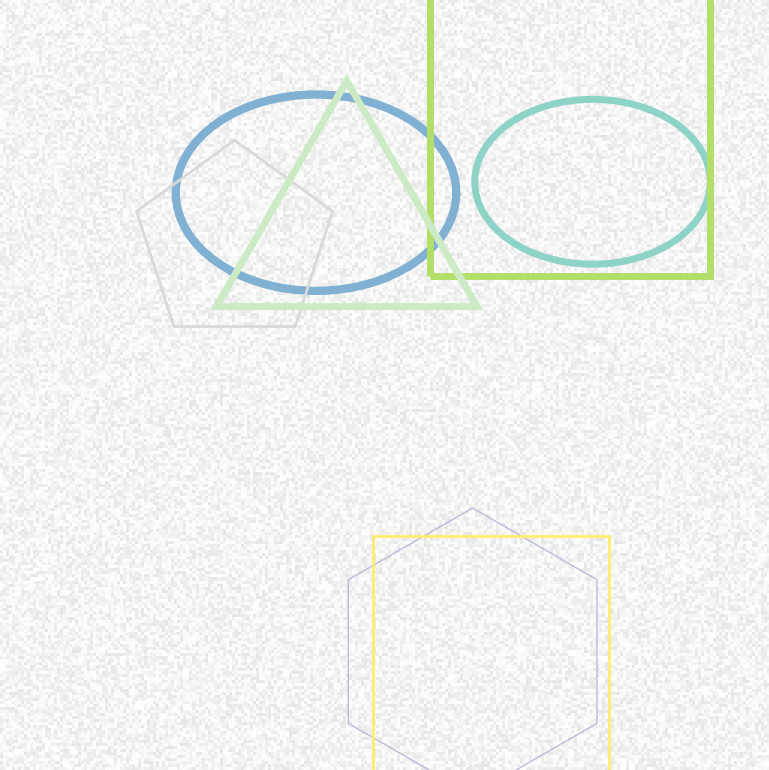[{"shape": "oval", "thickness": 2.5, "radius": 0.76, "center": [0.769, 0.764]}, {"shape": "hexagon", "thickness": 0.5, "radius": 0.93, "center": [0.614, 0.154]}, {"shape": "oval", "thickness": 3, "radius": 0.91, "center": [0.41, 0.75]}, {"shape": "square", "thickness": 2.5, "radius": 0.91, "center": [0.74, 0.824]}, {"shape": "pentagon", "thickness": 1, "radius": 0.67, "center": [0.305, 0.684]}, {"shape": "triangle", "thickness": 2.5, "radius": 0.98, "center": [0.45, 0.7]}, {"shape": "square", "thickness": 1, "radius": 0.77, "center": [0.638, 0.15]}]